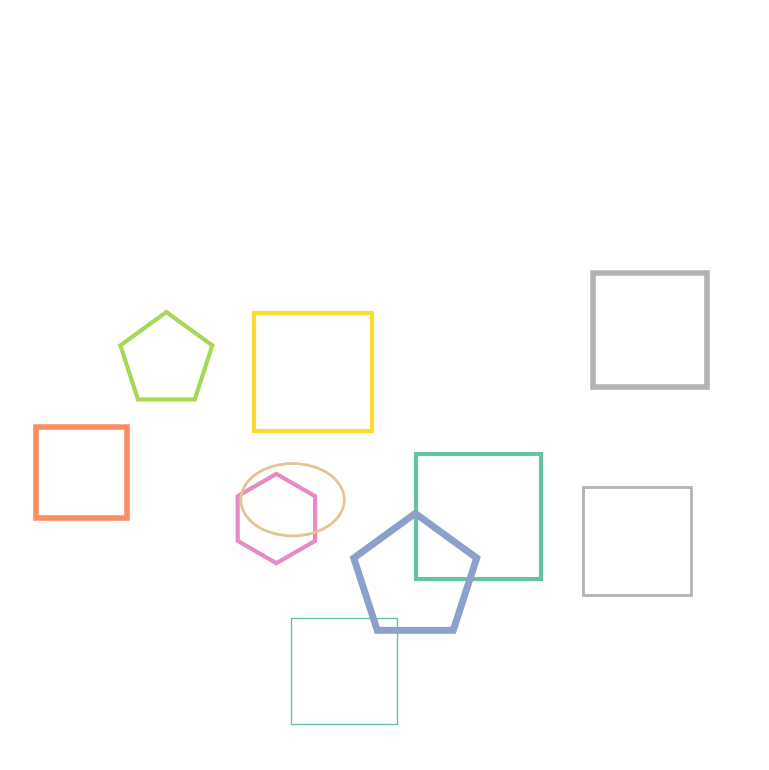[{"shape": "square", "thickness": 0.5, "radius": 0.34, "center": [0.447, 0.128]}, {"shape": "square", "thickness": 1.5, "radius": 0.41, "center": [0.622, 0.329]}, {"shape": "square", "thickness": 2, "radius": 0.29, "center": [0.106, 0.386]}, {"shape": "pentagon", "thickness": 2.5, "radius": 0.42, "center": [0.539, 0.249]}, {"shape": "hexagon", "thickness": 1.5, "radius": 0.29, "center": [0.359, 0.327]}, {"shape": "pentagon", "thickness": 1.5, "radius": 0.31, "center": [0.216, 0.532]}, {"shape": "square", "thickness": 1.5, "radius": 0.38, "center": [0.407, 0.517]}, {"shape": "oval", "thickness": 1, "radius": 0.34, "center": [0.38, 0.351]}, {"shape": "square", "thickness": 2, "radius": 0.37, "center": [0.844, 0.572]}, {"shape": "square", "thickness": 1, "radius": 0.35, "center": [0.828, 0.297]}]